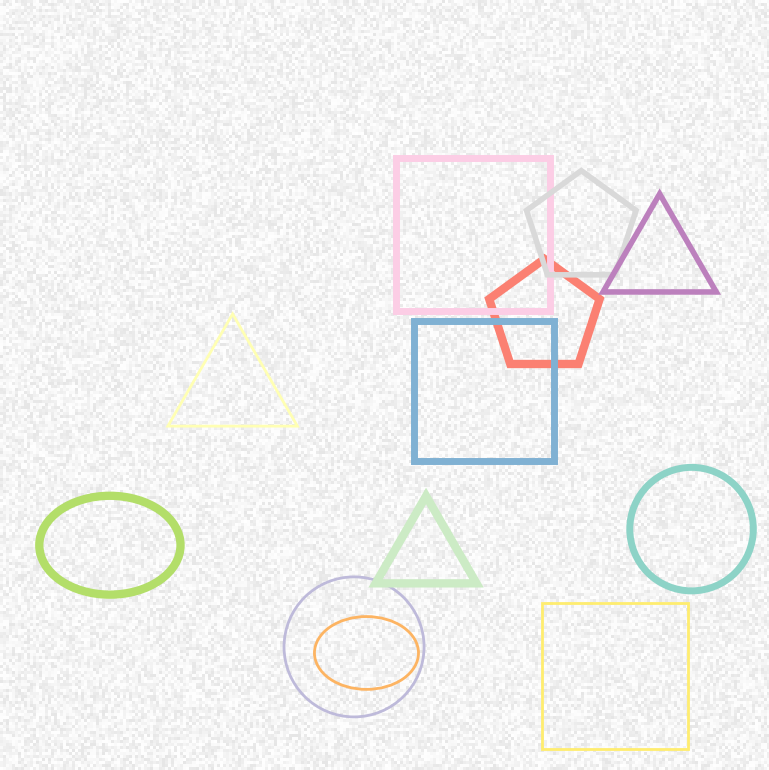[{"shape": "circle", "thickness": 2.5, "radius": 0.4, "center": [0.898, 0.313]}, {"shape": "triangle", "thickness": 1, "radius": 0.49, "center": [0.302, 0.495]}, {"shape": "circle", "thickness": 1, "radius": 0.45, "center": [0.46, 0.16]}, {"shape": "pentagon", "thickness": 3, "radius": 0.38, "center": [0.707, 0.588]}, {"shape": "square", "thickness": 2.5, "radius": 0.46, "center": [0.629, 0.492]}, {"shape": "oval", "thickness": 1, "radius": 0.34, "center": [0.476, 0.152]}, {"shape": "oval", "thickness": 3, "radius": 0.46, "center": [0.143, 0.292]}, {"shape": "square", "thickness": 2.5, "radius": 0.5, "center": [0.614, 0.695]}, {"shape": "pentagon", "thickness": 2, "radius": 0.37, "center": [0.755, 0.704]}, {"shape": "triangle", "thickness": 2, "radius": 0.42, "center": [0.857, 0.663]}, {"shape": "triangle", "thickness": 3, "radius": 0.38, "center": [0.553, 0.28]}, {"shape": "square", "thickness": 1, "radius": 0.47, "center": [0.798, 0.122]}]